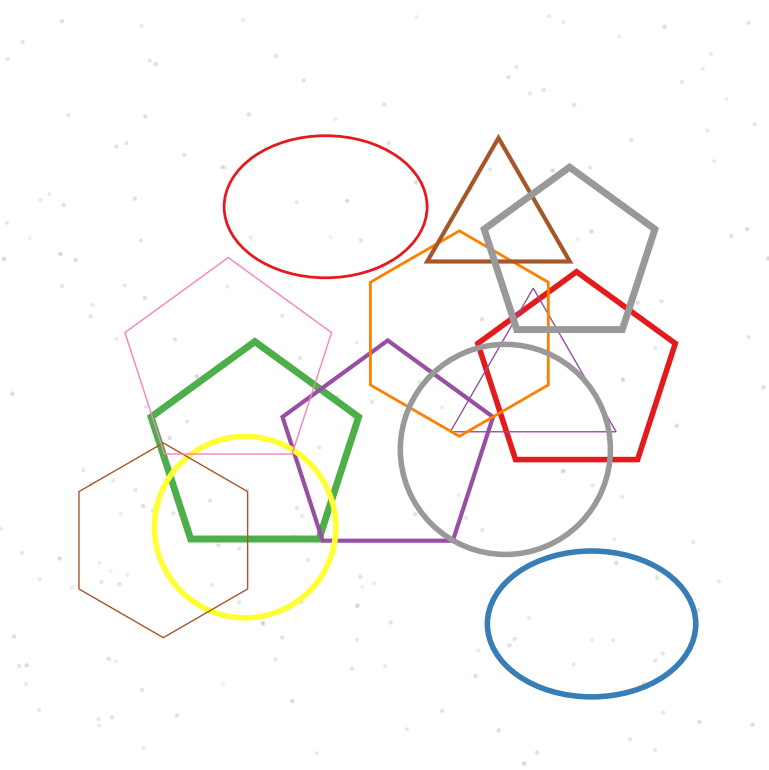[{"shape": "pentagon", "thickness": 2, "radius": 0.67, "center": [0.749, 0.512]}, {"shape": "oval", "thickness": 1, "radius": 0.66, "center": [0.423, 0.731]}, {"shape": "oval", "thickness": 2, "radius": 0.68, "center": [0.768, 0.19]}, {"shape": "pentagon", "thickness": 2.5, "radius": 0.71, "center": [0.331, 0.415]}, {"shape": "triangle", "thickness": 0.5, "radius": 0.62, "center": [0.693, 0.501]}, {"shape": "pentagon", "thickness": 1.5, "radius": 0.72, "center": [0.504, 0.414]}, {"shape": "hexagon", "thickness": 1, "radius": 0.67, "center": [0.597, 0.567]}, {"shape": "circle", "thickness": 2, "radius": 0.59, "center": [0.318, 0.315]}, {"shape": "hexagon", "thickness": 0.5, "radius": 0.63, "center": [0.212, 0.298]}, {"shape": "triangle", "thickness": 1.5, "radius": 0.53, "center": [0.647, 0.714]}, {"shape": "pentagon", "thickness": 0.5, "radius": 0.71, "center": [0.296, 0.524]}, {"shape": "pentagon", "thickness": 2.5, "radius": 0.58, "center": [0.74, 0.666]}, {"shape": "circle", "thickness": 2, "radius": 0.68, "center": [0.656, 0.416]}]